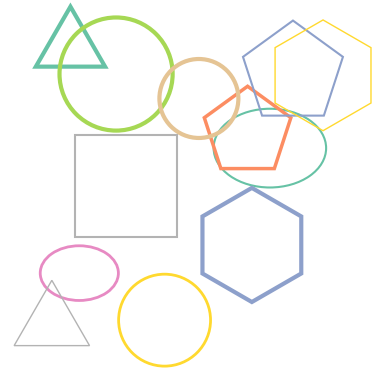[{"shape": "triangle", "thickness": 3, "radius": 0.52, "center": [0.183, 0.879]}, {"shape": "oval", "thickness": 1.5, "radius": 0.73, "center": [0.701, 0.615]}, {"shape": "pentagon", "thickness": 2.5, "radius": 0.59, "center": [0.643, 0.658]}, {"shape": "hexagon", "thickness": 3, "radius": 0.74, "center": [0.654, 0.364]}, {"shape": "pentagon", "thickness": 1.5, "radius": 0.68, "center": [0.761, 0.81]}, {"shape": "oval", "thickness": 2, "radius": 0.51, "center": [0.206, 0.291]}, {"shape": "circle", "thickness": 3, "radius": 0.73, "center": [0.301, 0.808]}, {"shape": "hexagon", "thickness": 1, "radius": 0.72, "center": [0.839, 0.804]}, {"shape": "circle", "thickness": 2, "radius": 0.6, "center": [0.427, 0.168]}, {"shape": "circle", "thickness": 3, "radius": 0.51, "center": [0.517, 0.744]}, {"shape": "triangle", "thickness": 1, "radius": 0.57, "center": [0.135, 0.159]}, {"shape": "square", "thickness": 1.5, "radius": 0.66, "center": [0.327, 0.517]}]